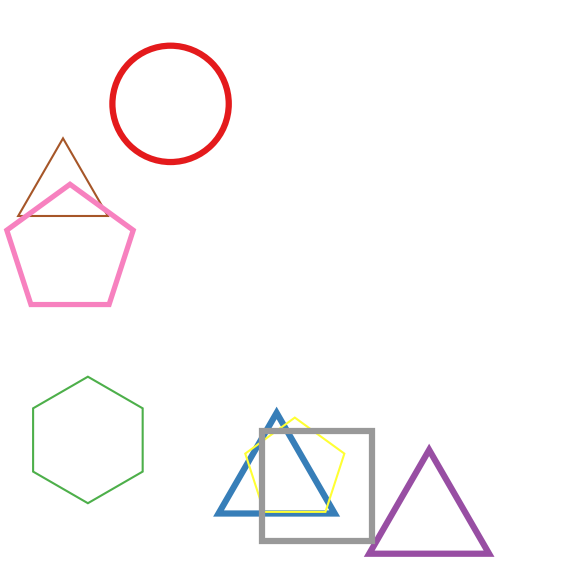[{"shape": "circle", "thickness": 3, "radius": 0.5, "center": [0.295, 0.819]}, {"shape": "triangle", "thickness": 3, "radius": 0.58, "center": [0.479, 0.168]}, {"shape": "hexagon", "thickness": 1, "radius": 0.55, "center": [0.152, 0.237]}, {"shape": "triangle", "thickness": 3, "radius": 0.6, "center": [0.743, 0.1]}, {"shape": "pentagon", "thickness": 1, "radius": 0.45, "center": [0.51, 0.186]}, {"shape": "triangle", "thickness": 1, "radius": 0.45, "center": [0.109, 0.67]}, {"shape": "pentagon", "thickness": 2.5, "radius": 0.58, "center": [0.121, 0.565]}, {"shape": "square", "thickness": 3, "radius": 0.48, "center": [0.55, 0.158]}]